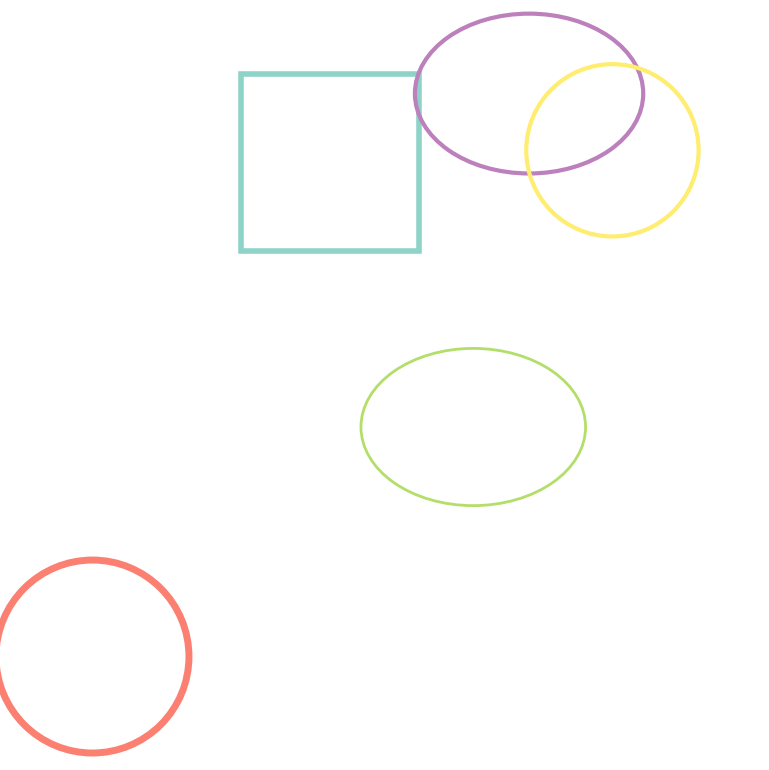[{"shape": "square", "thickness": 2, "radius": 0.58, "center": [0.429, 0.789]}, {"shape": "circle", "thickness": 2.5, "radius": 0.63, "center": [0.12, 0.147]}, {"shape": "oval", "thickness": 1, "radius": 0.73, "center": [0.615, 0.445]}, {"shape": "oval", "thickness": 1.5, "radius": 0.74, "center": [0.687, 0.879]}, {"shape": "circle", "thickness": 1.5, "radius": 0.56, "center": [0.795, 0.805]}]